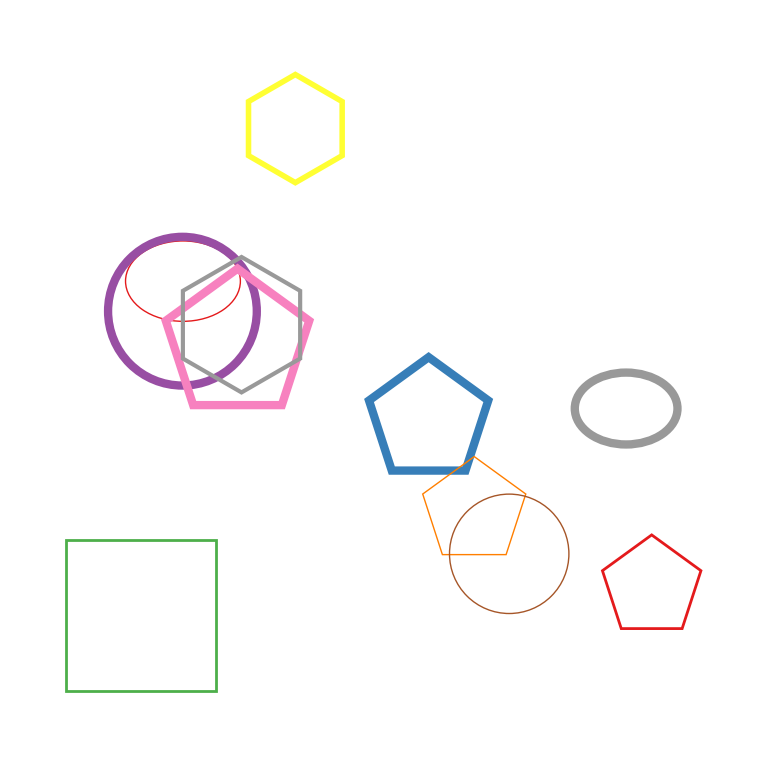[{"shape": "pentagon", "thickness": 1, "radius": 0.34, "center": [0.846, 0.238]}, {"shape": "oval", "thickness": 0.5, "radius": 0.37, "center": [0.238, 0.635]}, {"shape": "pentagon", "thickness": 3, "radius": 0.41, "center": [0.557, 0.455]}, {"shape": "square", "thickness": 1, "radius": 0.49, "center": [0.183, 0.201]}, {"shape": "circle", "thickness": 3, "radius": 0.48, "center": [0.237, 0.596]}, {"shape": "pentagon", "thickness": 0.5, "radius": 0.35, "center": [0.616, 0.337]}, {"shape": "hexagon", "thickness": 2, "radius": 0.35, "center": [0.384, 0.833]}, {"shape": "circle", "thickness": 0.5, "radius": 0.39, "center": [0.661, 0.281]}, {"shape": "pentagon", "thickness": 3, "radius": 0.49, "center": [0.308, 0.553]}, {"shape": "hexagon", "thickness": 1.5, "radius": 0.44, "center": [0.314, 0.578]}, {"shape": "oval", "thickness": 3, "radius": 0.33, "center": [0.813, 0.469]}]